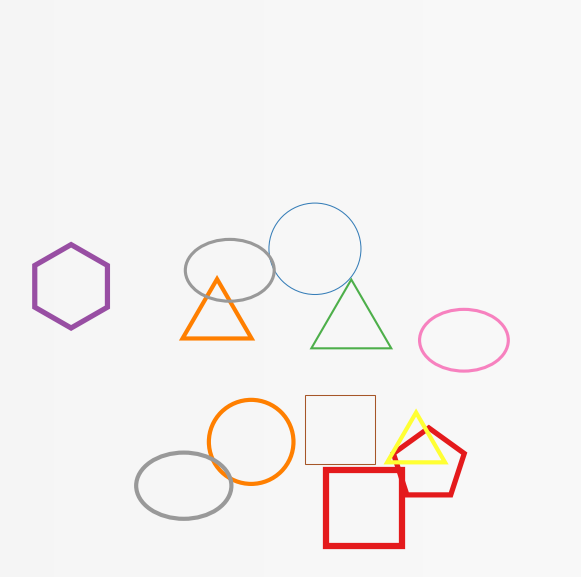[{"shape": "square", "thickness": 3, "radius": 0.33, "center": [0.627, 0.119]}, {"shape": "pentagon", "thickness": 2.5, "radius": 0.32, "center": [0.738, 0.194]}, {"shape": "circle", "thickness": 0.5, "radius": 0.4, "center": [0.542, 0.568]}, {"shape": "triangle", "thickness": 1, "radius": 0.4, "center": [0.604, 0.436]}, {"shape": "hexagon", "thickness": 2.5, "radius": 0.36, "center": [0.122, 0.503]}, {"shape": "triangle", "thickness": 2, "radius": 0.34, "center": [0.373, 0.447]}, {"shape": "circle", "thickness": 2, "radius": 0.36, "center": [0.432, 0.234]}, {"shape": "triangle", "thickness": 2, "radius": 0.29, "center": [0.716, 0.227]}, {"shape": "square", "thickness": 0.5, "radius": 0.3, "center": [0.585, 0.255]}, {"shape": "oval", "thickness": 1.5, "radius": 0.38, "center": [0.798, 0.41]}, {"shape": "oval", "thickness": 2, "radius": 0.41, "center": [0.316, 0.158]}, {"shape": "oval", "thickness": 1.5, "radius": 0.38, "center": [0.395, 0.531]}]